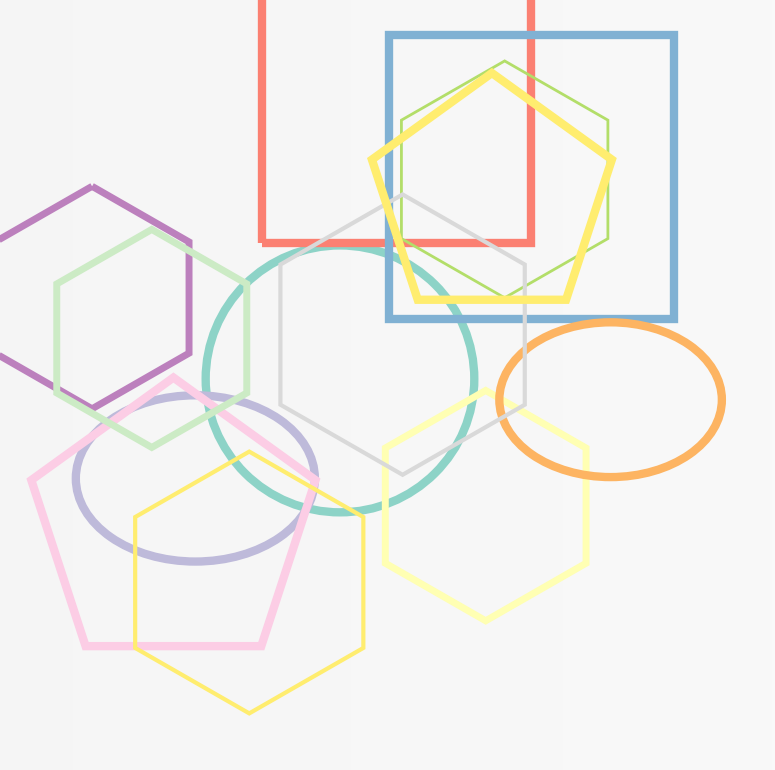[{"shape": "circle", "thickness": 3, "radius": 0.87, "center": [0.439, 0.508]}, {"shape": "hexagon", "thickness": 2.5, "radius": 0.75, "center": [0.627, 0.343]}, {"shape": "oval", "thickness": 3, "radius": 0.77, "center": [0.252, 0.379]}, {"shape": "square", "thickness": 3, "radius": 0.87, "center": [0.512, 0.857]}, {"shape": "square", "thickness": 3, "radius": 0.92, "center": [0.686, 0.77]}, {"shape": "oval", "thickness": 3, "radius": 0.72, "center": [0.788, 0.481]}, {"shape": "hexagon", "thickness": 1, "radius": 0.77, "center": [0.651, 0.767]}, {"shape": "pentagon", "thickness": 3, "radius": 0.96, "center": [0.224, 0.317]}, {"shape": "hexagon", "thickness": 1.5, "radius": 0.91, "center": [0.519, 0.565]}, {"shape": "hexagon", "thickness": 2.5, "radius": 0.72, "center": [0.119, 0.614]}, {"shape": "hexagon", "thickness": 2.5, "radius": 0.71, "center": [0.196, 0.56]}, {"shape": "pentagon", "thickness": 3, "radius": 0.81, "center": [0.635, 0.742]}, {"shape": "hexagon", "thickness": 1.5, "radius": 0.85, "center": [0.322, 0.244]}]